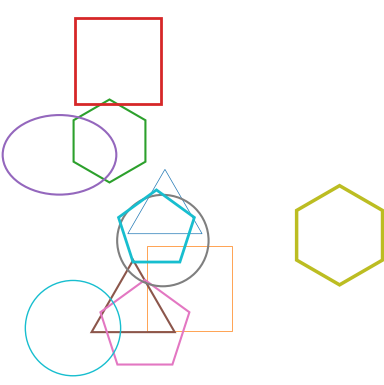[{"shape": "triangle", "thickness": 0.5, "radius": 0.56, "center": [0.428, 0.449]}, {"shape": "square", "thickness": 0.5, "radius": 0.55, "center": [0.492, 0.251]}, {"shape": "hexagon", "thickness": 1.5, "radius": 0.54, "center": [0.284, 0.634]}, {"shape": "square", "thickness": 2, "radius": 0.56, "center": [0.306, 0.842]}, {"shape": "oval", "thickness": 1.5, "radius": 0.74, "center": [0.155, 0.598]}, {"shape": "triangle", "thickness": 1.5, "radius": 0.62, "center": [0.346, 0.2]}, {"shape": "pentagon", "thickness": 1.5, "radius": 0.61, "center": [0.376, 0.151]}, {"shape": "circle", "thickness": 1.5, "radius": 0.59, "center": [0.423, 0.375]}, {"shape": "hexagon", "thickness": 2.5, "radius": 0.64, "center": [0.882, 0.389]}, {"shape": "pentagon", "thickness": 2, "radius": 0.52, "center": [0.406, 0.403]}, {"shape": "circle", "thickness": 1, "radius": 0.62, "center": [0.19, 0.148]}]